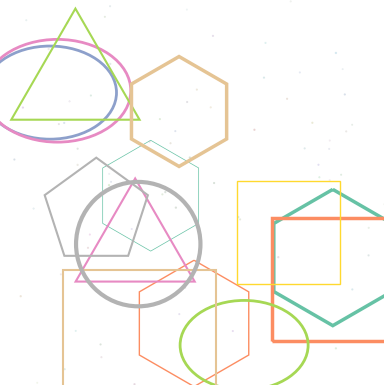[{"shape": "hexagon", "thickness": 2.5, "radius": 0.88, "center": [0.864, 0.331]}, {"shape": "hexagon", "thickness": 0.5, "radius": 0.72, "center": [0.391, 0.492]}, {"shape": "hexagon", "thickness": 1, "radius": 0.82, "center": [0.504, 0.16]}, {"shape": "square", "thickness": 2.5, "radius": 0.8, "center": [0.868, 0.274]}, {"shape": "oval", "thickness": 2, "radius": 0.86, "center": [0.13, 0.759]}, {"shape": "oval", "thickness": 2, "radius": 0.95, "center": [0.149, 0.764]}, {"shape": "triangle", "thickness": 1.5, "radius": 0.89, "center": [0.351, 0.358]}, {"shape": "oval", "thickness": 2, "radius": 0.83, "center": [0.634, 0.103]}, {"shape": "triangle", "thickness": 1.5, "radius": 0.96, "center": [0.196, 0.785]}, {"shape": "square", "thickness": 1, "radius": 0.67, "center": [0.75, 0.396]}, {"shape": "square", "thickness": 1.5, "radius": 0.99, "center": [0.363, 0.101]}, {"shape": "hexagon", "thickness": 2.5, "radius": 0.71, "center": [0.465, 0.71]}, {"shape": "pentagon", "thickness": 1.5, "radius": 0.7, "center": [0.25, 0.45]}, {"shape": "circle", "thickness": 3, "radius": 0.81, "center": [0.359, 0.366]}]